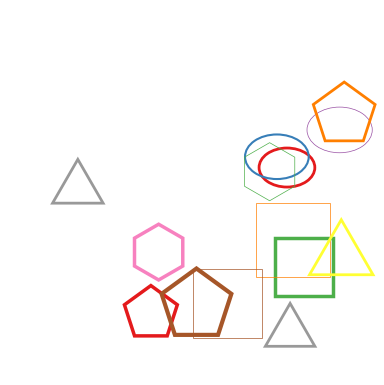[{"shape": "pentagon", "thickness": 2.5, "radius": 0.36, "center": [0.392, 0.186]}, {"shape": "oval", "thickness": 2, "radius": 0.36, "center": [0.745, 0.565]}, {"shape": "oval", "thickness": 1.5, "radius": 0.41, "center": [0.719, 0.593]}, {"shape": "square", "thickness": 2.5, "radius": 0.37, "center": [0.79, 0.306]}, {"shape": "hexagon", "thickness": 0.5, "radius": 0.38, "center": [0.7, 0.554]}, {"shape": "oval", "thickness": 0.5, "radius": 0.42, "center": [0.882, 0.663]}, {"shape": "pentagon", "thickness": 2, "radius": 0.42, "center": [0.894, 0.702]}, {"shape": "square", "thickness": 0.5, "radius": 0.48, "center": [0.762, 0.377]}, {"shape": "triangle", "thickness": 2, "radius": 0.48, "center": [0.886, 0.334]}, {"shape": "square", "thickness": 0.5, "radius": 0.45, "center": [0.591, 0.212]}, {"shape": "pentagon", "thickness": 3, "radius": 0.48, "center": [0.51, 0.207]}, {"shape": "hexagon", "thickness": 2.5, "radius": 0.36, "center": [0.412, 0.345]}, {"shape": "triangle", "thickness": 2, "radius": 0.38, "center": [0.202, 0.51]}, {"shape": "triangle", "thickness": 2, "radius": 0.37, "center": [0.754, 0.138]}]